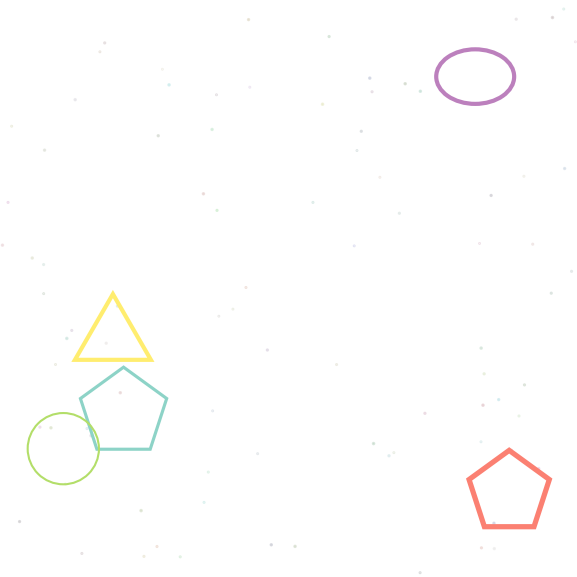[{"shape": "pentagon", "thickness": 1.5, "radius": 0.39, "center": [0.214, 0.285]}, {"shape": "pentagon", "thickness": 2.5, "radius": 0.37, "center": [0.882, 0.146]}, {"shape": "circle", "thickness": 1, "radius": 0.31, "center": [0.11, 0.222]}, {"shape": "oval", "thickness": 2, "radius": 0.34, "center": [0.823, 0.866]}, {"shape": "triangle", "thickness": 2, "radius": 0.38, "center": [0.196, 0.414]}]